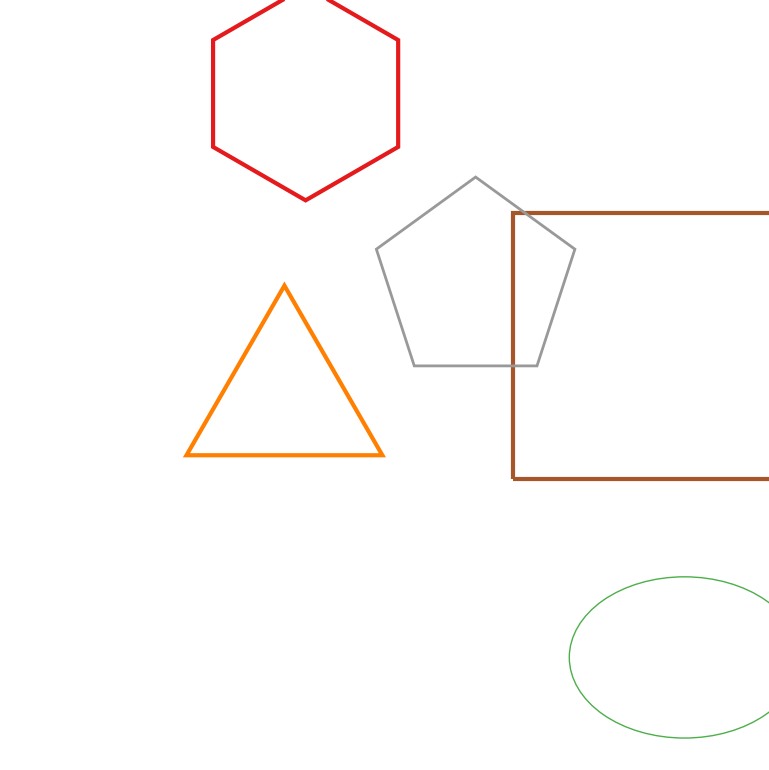[{"shape": "hexagon", "thickness": 1.5, "radius": 0.69, "center": [0.397, 0.879]}, {"shape": "oval", "thickness": 0.5, "radius": 0.75, "center": [0.889, 0.146]}, {"shape": "triangle", "thickness": 1.5, "radius": 0.73, "center": [0.369, 0.482]}, {"shape": "square", "thickness": 1.5, "radius": 0.86, "center": [0.838, 0.551]}, {"shape": "pentagon", "thickness": 1, "radius": 0.68, "center": [0.618, 0.634]}]